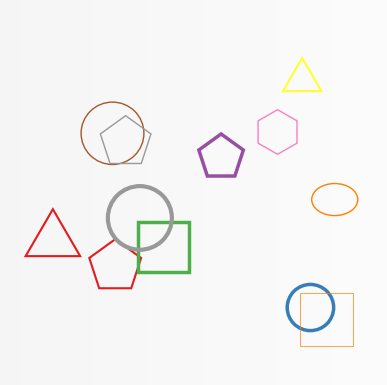[{"shape": "pentagon", "thickness": 1.5, "radius": 0.35, "center": [0.297, 0.308]}, {"shape": "triangle", "thickness": 1.5, "radius": 0.41, "center": [0.136, 0.375]}, {"shape": "circle", "thickness": 2.5, "radius": 0.3, "center": [0.801, 0.201]}, {"shape": "square", "thickness": 2.5, "radius": 0.33, "center": [0.422, 0.358]}, {"shape": "pentagon", "thickness": 2.5, "radius": 0.3, "center": [0.571, 0.592]}, {"shape": "square", "thickness": 0.5, "radius": 0.35, "center": [0.843, 0.171]}, {"shape": "oval", "thickness": 1, "radius": 0.3, "center": [0.864, 0.482]}, {"shape": "triangle", "thickness": 1.5, "radius": 0.29, "center": [0.78, 0.792]}, {"shape": "circle", "thickness": 1, "radius": 0.41, "center": [0.29, 0.654]}, {"shape": "hexagon", "thickness": 1, "radius": 0.29, "center": [0.716, 0.657]}, {"shape": "circle", "thickness": 3, "radius": 0.41, "center": [0.361, 0.434]}, {"shape": "pentagon", "thickness": 1, "radius": 0.34, "center": [0.324, 0.631]}]